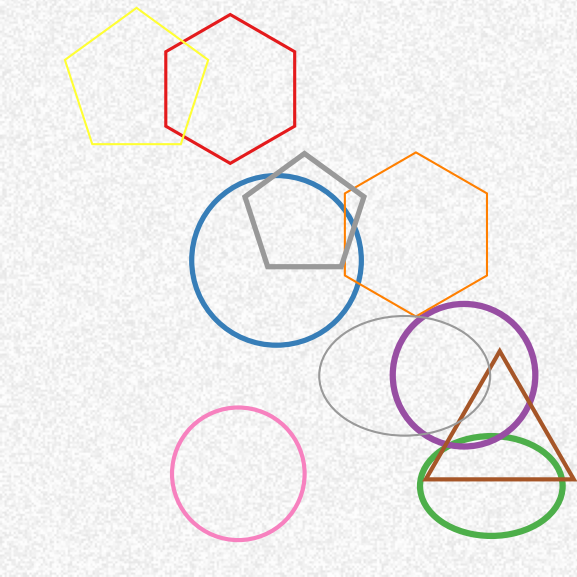[{"shape": "hexagon", "thickness": 1.5, "radius": 0.64, "center": [0.399, 0.845]}, {"shape": "circle", "thickness": 2.5, "radius": 0.73, "center": [0.479, 0.548]}, {"shape": "oval", "thickness": 3, "radius": 0.62, "center": [0.851, 0.158]}, {"shape": "circle", "thickness": 3, "radius": 0.62, "center": [0.804, 0.349]}, {"shape": "hexagon", "thickness": 1, "radius": 0.71, "center": [0.72, 0.593]}, {"shape": "pentagon", "thickness": 1, "radius": 0.65, "center": [0.236, 0.855]}, {"shape": "triangle", "thickness": 2, "radius": 0.74, "center": [0.865, 0.243]}, {"shape": "circle", "thickness": 2, "radius": 0.57, "center": [0.413, 0.179]}, {"shape": "pentagon", "thickness": 2.5, "radius": 0.54, "center": [0.527, 0.625]}, {"shape": "oval", "thickness": 1, "radius": 0.74, "center": [0.701, 0.348]}]